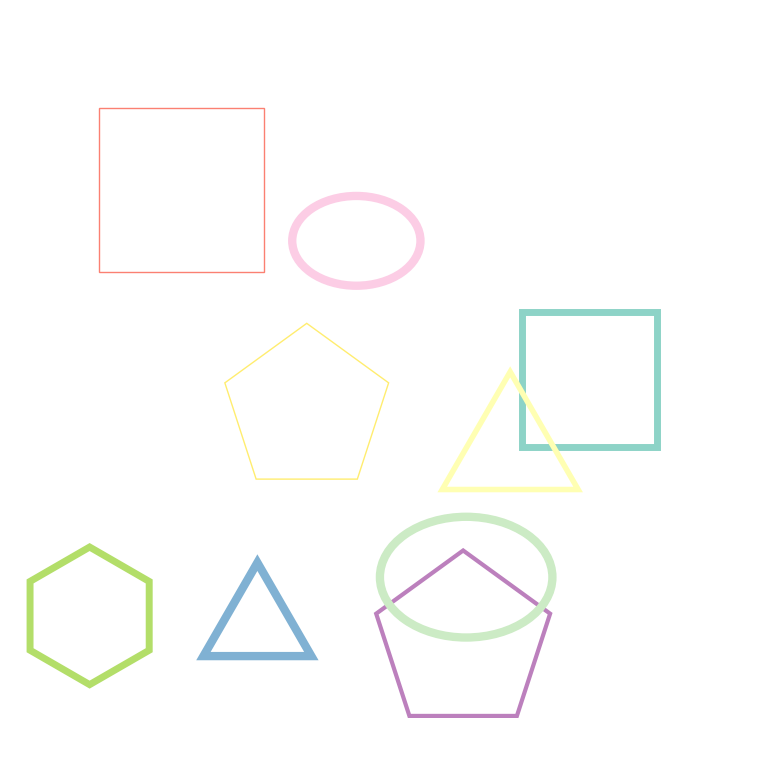[{"shape": "square", "thickness": 2.5, "radius": 0.44, "center": [0.766, 0.507]}, {"shape": "triangle", "thickness": 2, "radius": 0.51, "center": [0.663, 0.415]}, {"shape": "square", "thickness": 0.5, "radius": 0.53, "center": [0.236, 0.753]}, {"shape": "triangle", "thickness": 3, "radius": 0.4, "center": [0.334, 0.188]}, {"shape": "hexagon", "thickness": 2.5, "radius": 0.45, "center": [0.116, 0.2]}, {"shape": "oval", "thickness": 3, "radius": 0.42, "center": [0.463, 0.687]}, {"shape": "pentagon", "thickness": 1.5, "radius": 0.59, "center": [0.601, 0.166]}, {"shape": "oval", "thickness": 3, "radius": 0.56, "center": [0.605, 0.25]}, {"shape": "pentagon", "thickness": 0.5, "radius": 0.56, "center": [0.398, 0.468]}]